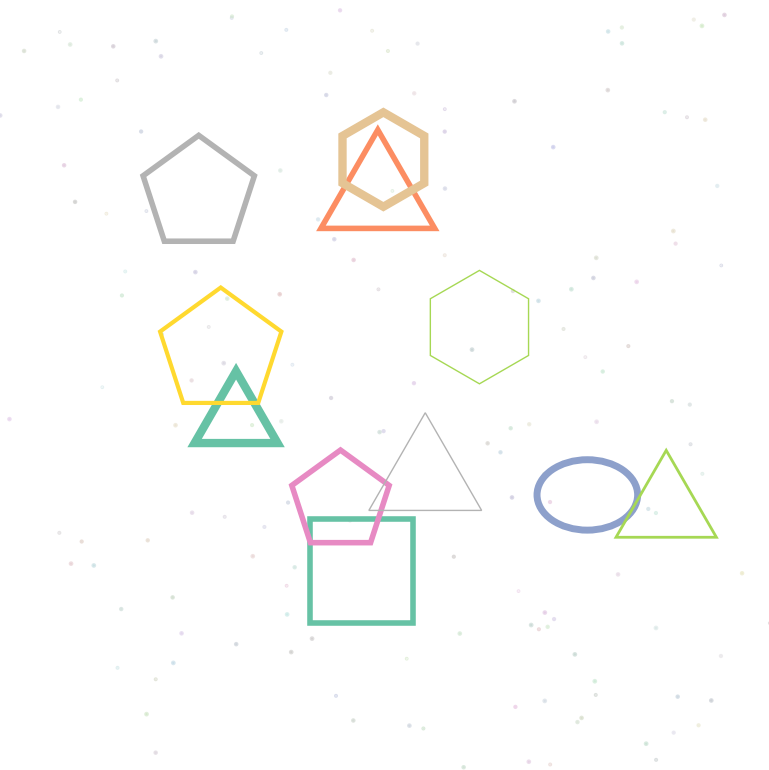[{"shape": "square", "thickness": 2, "radius": 0.34, "center": [0.469, 0.258]}, {"shape": "triangle", "thickness": 3, "radius": 0.31, "center": [0.307, 0.456]}, {"shape": "triangle", "thickness": 2, "radius": 0.43, "center": [0.491, 0.746]}, {"shape": "oval", "thickness": 2.5, "radius": 0.33, "center": [0.763, 0.357]}, {"shape": "pentagon", "thickness": 2, "radius": 0.33, "center": [0.442, 0.349]}, {"shape": "hexagon", "thickness": 0.5, "radius": 0.37, "center": [0.623, 0.575]}, {"shape": "triangle", "thickness": 1, "radius": 0.38, "center": [0.865, 0.34]}, {"shape": "pentagon", "thickness": 1.5, "radius": 0.41, "center": [0.287, 0.544]}, {"shape": "hexagon", "thickness": 3, "radius": 0.31, "center": [0.498, 0.793]}, {"shape": "pentagon", "thickness": 2, "radius": 0.38, "center": [0.258, 0.748]}, {"shape": "triangle", "thickness": 0.5, "radius": 0.42, "center": [0.552, 0.379]}]